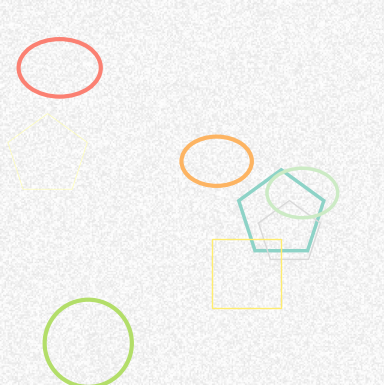[{"shape": "pentagon", "thickness": 2.5, "radius": 0.58, "center": [0.731, 0.443]}, {"shape": "pentagon", "thickness": 0.5, "radius": 0.54, "center": [0.124, 0.596]}, {"shape": "oval", "thickness": 3, "radius": 0.53, "center": [0.155, 0.824]}, {"shape": "oval", "thickness": 3, "radius": 0.46, "center": [0.563, 0.581]}, {"shape": "circle", "thickness": 3, "radius": 0.57, "center": [0.229, 0.108]}, {"shape": "pentagon", "thickness": 1, "radius": 0.42, "center": [0.752, 0.395]}, {"shape": "oval", "thickness": 2.5, "radius": 0.46, "center": [0.785, 0.499]}, {"shape": "square", "thickness": 1, "radius": 0.45, "center": [0.641, 0.289]}]